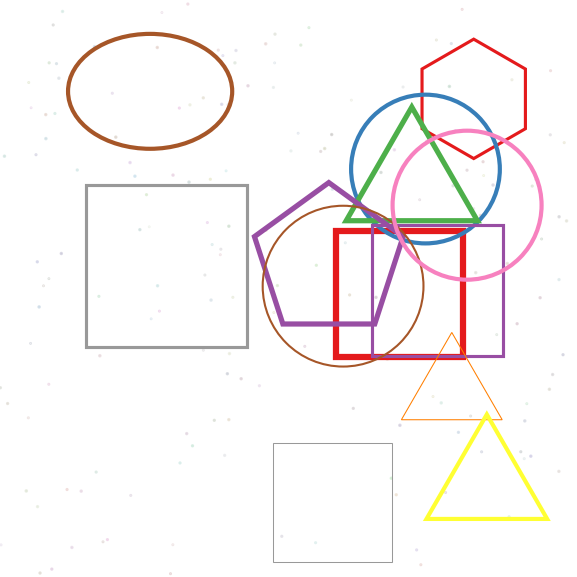[{"shape": "hexagon", "thickness": 1.5, "radius": 0.52, "center": [0.82, 0.828]}, {"shape": "square", "thickness": 3, "radius": 0.55, "center": [0.692, 0.491]}, {"shape": "circle", "thickness": 2, "radius": 0.64, "center": [0.737, 0.706]}, {"shape": "triangle", "thickness": 2.5, "radius": 0.66, "center": [0.713, 0.683]}, {"shape": "square", "thickness": 1.5, "radius": 0.57, "center": [0.757, 0.496]}, {"shape": "pentagon", "thickness": 2.5, "radius": 0.68, "center": [0.569, 0.548]}, {"shape": "triangle", "thickness": 0.5, "radius": 0.5, "center": [0.782, 0.323]}, {"shape": "triangle", "thickness": 2, "radius": 0.6, "center": [0.843, 0.161]}, {"shape": "oval", "thickness": 2, "radius": 0.71, "center": [0.26, 0.841]}, {"shape": "circle", "thickness": 1, "radius": 0.7, "center": [0.594, 0.504]}, {"shape": "circle", "thickness": 2, "radius": 0.65, "center": [0.809, 0.644]}, {"shape": "square", "thickness": 0.5, "radius": 0.52, "center": [0.576, 0.129]}, {"shape": "square", "thickness": 1.5, "radius": 0.7, "center": [0.288, 0.538]}]